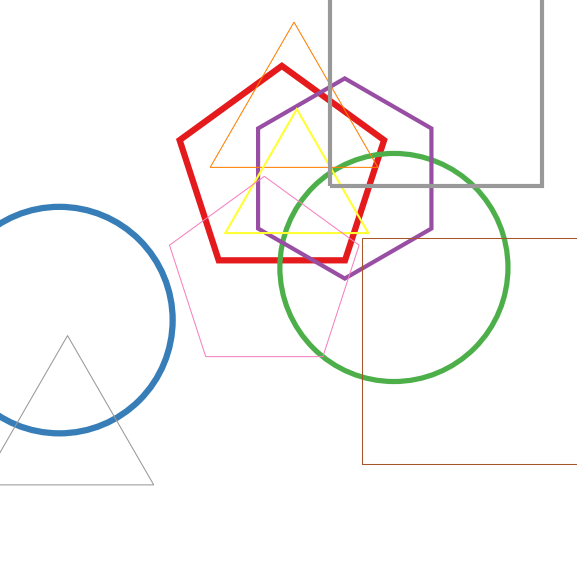[{"shape": "pentagon", "thickness": 3, "radius": 0.93, "center": [0.488, 0.699]}, {"shape": "circle", "thickness": 3, "radius": 0.98, "center": [0.103, 0.445]}, {"shape": "circle", "thickness": 2.5, "radius": 0.99, "center": [0.682, 0.536]}, {"shape": "hexagon", "thickness": 2, "radius": 0.87, "center": [0.597, 0.69]}, {"shape": "triangle", "thickness": 0.5, "radius": 0.84, "center": [0.509, 0.793]}, {"shape": "triangle", "thickness": 1, "radius": 0.71, "center": [0.514, 0.667]}, {"shape": "square", "thickness": 0.5, "radius": 0.98, "center": [0.823, 0.392]}, {"shape": "pentagon", "thickness": 0.5, "radius": 0.86, "center": [0.458, 0.521]}, {"shape": "triangle", "thickness": 0.5, "radius": 0.86, "center": [0.117, 0.246]}, {"shape": "square", "thickness": 2, "radius": 0.91, "center": [0.755, 0.86]}]